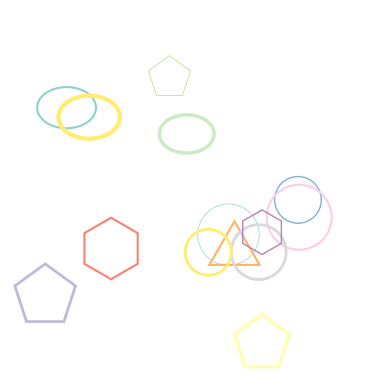[{"shape": "circle", "thickness": 0.5, "radius": 0.4, "center": [0.593, 0.39]}, {"shape": "oval", "thickness": 1.5, "radius": 0.38, "center": [0.173, 0.72]}, {"shape": "pentagon", "thickness": 2.5, "radius": 0.37, "center": [0.68, 0.108]}, {"shape": "pentagon", "thickness": 2, "radius": 0.41, "center": [0.117, 0.232]}, {"shape": "hexagon", "thickness": 1.5, "radius": 0.4, "center": [0.288, 0.355]}, {"shape": "circle", "thickness": 1, "radius": 0.3, "center": [0.774, 0.481]}, {"shape": "triangle", "thickness": 1.5, "radius": 0.38, "center": [0.609, 0.35]}, {"shape": "pentagon", "thickness": 0.5, "radius": 0.29, "center": [0.44, 0.798]}, {"shape": "circle", "thickness": 1.5, "radius": 0.42, "center": [0.777, 0.436]}, {"shape": "circle", "thickness": 2, "radius": 0.36, "center": [0.672, 0.345]}, {"shape": "hexagon", "thickness": 1, "radius": 0.29, "center": [0.681, 0.397]}, {"shape": "oval", "thickness": 2.5, "radius": 0.36, "center": [0.485, 0.652]}, {"shape": "circle", "thickness": 2, "radius": 0.3, "center": [0.541, 0.345]}, {"shape": "oval", "thickness": 3, "radius": 0.4, "center": [0.232, 0.696]}]